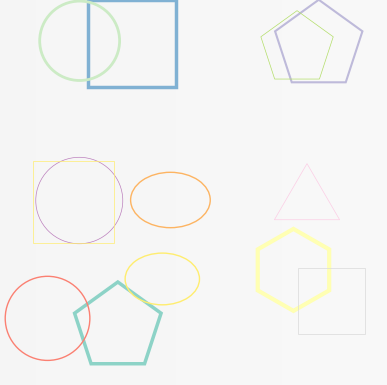[{"shape": "pentagon", "thickness": 2.5, "radius": 0.59, "center": [0.304, 0.15]}, {"shape": "hexagon", "thickness": 3, "radius": 0.53, "center": [0.757, 0.299]}, {"shape": "pentagon", "thickness": 1.5, "radius": 0.59, "center": [0.823, 0.882]}, {"shape": "circle", "thickness": 1, "radius": 0.55, "center": [0.123, 0.173]}, {"shape": "square", "thickness": 2.5, "radius": 0.56, "center": [0.341, 0.887]}, {"shape": "oval", "thickness": 1, "radius": 0.51, "center": [0.44, 0.481]}, {"shape": "pentagon", "thickness": 0.5, "radius": 0.49, "center": [0.767, 0.874]}, {"shape": "triangle", "thickness": 0.5, "radius": 0.49, "center": [0.792, 0.478]}, {"shape": "square", "thickness": 0.5, "radius": 0.43, "center": [0.856, 0.219]}, {"shape": "circle", "thickness": 0.5, "radius": 0.56, "center": [0.205, 0.479]}, {"shape": "circle", "thickness": 2, "radius": 0.52, "center": [0.206, 0.894]}, {"shape": "oval", "thickness": 1, "radius": 0.48, "center": [0.419, 0.275]}, {"shape": "square", "thickness": 0.5, "radius": 0.53, "center": [0.189, 0.475]}]